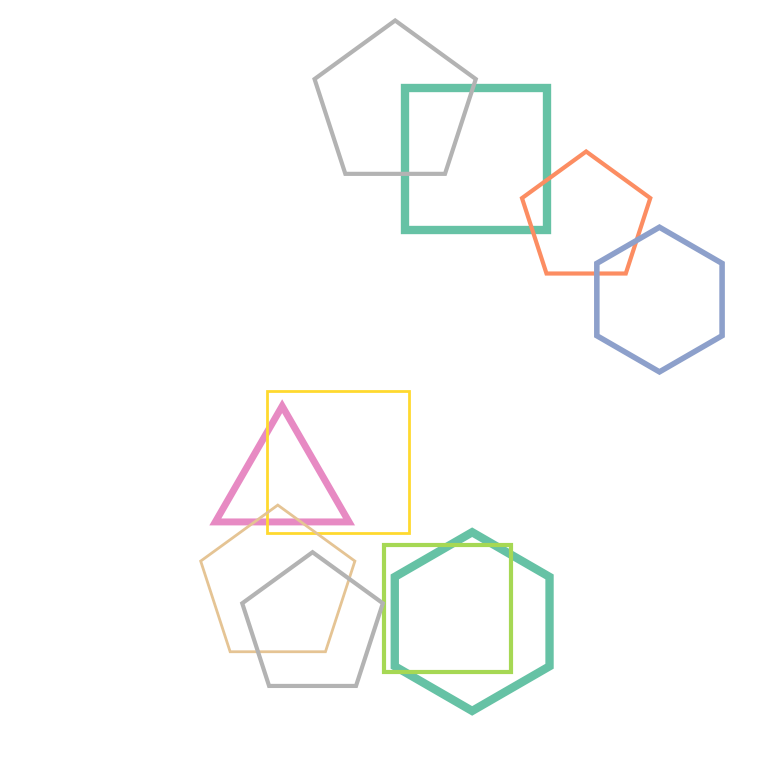[{"shape": "hexagon", "thickness": 3, "radius": 0.58, "center": [0.613, 0.193]}, {"shape": "square", "thickness": 3, "radius": 0.46, "center": [0.618, 0.794]}, {"shape": "pentagon", "thickness": 1.5, "radius": 0.44, "center": [0.761, 0.716]}, {"shape": "hexagon", "thickness": 2, "radius": 0.47, "center": [0.856, 0.611]}, {"shape": "triangle", "thickness": 2.5, "radius": 0.5, "center": [0.366, 0.372]}, {"shape": "square", "thickness": 1.5, "radius": 0.41, "center": [0.581, 0.21]}, {"shape": "square", "thickness": 1, "radius": 0.46, "center": [0.439, 0.4]}, {"shape": "pentagon", "thickness": 1, "radius": 0.53, "center": [0.361, 0.239]}, {"shape": "pentagon", "thickness": 1.5, "radius": 0.48, "center": [0.406, 0.187]}, {"shape": "pentagon", "thickness": 1.5, "radius": 0.55, "center": [0.513, 0.863]}]